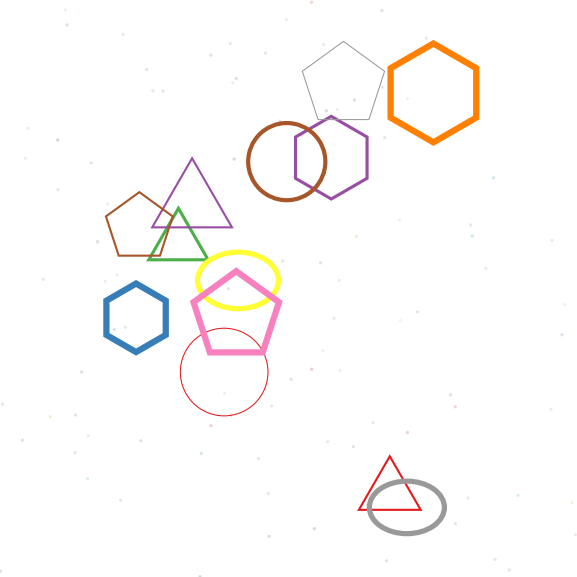[{"shape": "triangle", "thickness": 1, "radius": 0.31, "center": [0.675, 0.147]}, {"shape": "circle", "thickness": 0.5, "radius": 0.38, "center": [0.388, 0.355]}, {"shape": "hexagon", "thickness": 3, "radius": 0.3, "center": [0.236, 0.449]}, {"shape": "triangle", "thickness": 1.5, "radius": 0.3, "center": [0.309, 0.579]}, {"shape": "hexagon", "thickness": 1.5, "radius": 0.36, "center": [0.574, 0.726]}, {"shape": "triangle", "thickness": 1, "radius": 0.4, "center": [0.333, 0.645]}, {"shape": "hexagon", "thickness": 3, "radius": 0.43, "center": [0.75, 0.838]}, {"shape": "oval", "thickness": 2.5, "radius": 0.35, "center": [0.412, 0.514]}, {"shape": "circle", "thickness": 2, "radius": 0.33, "center": [0.497, 0.719]}, {"shape": "pentagon", "thickness": 1, "radius": 0.3, "center": [0.241, 0.606]}, {"shape": "pentagon", "thickness": 3, "radius": 0.39, "center": [0.409, 0.452]}, {"shape": "oval", "thickness": 2.5, "radius": 0.32, "center": [0.705, 0.121]}, {"shape": "pentagon", "thickness": 0.5, "radius": 0.37, "center": [0.595, 0.853]}]